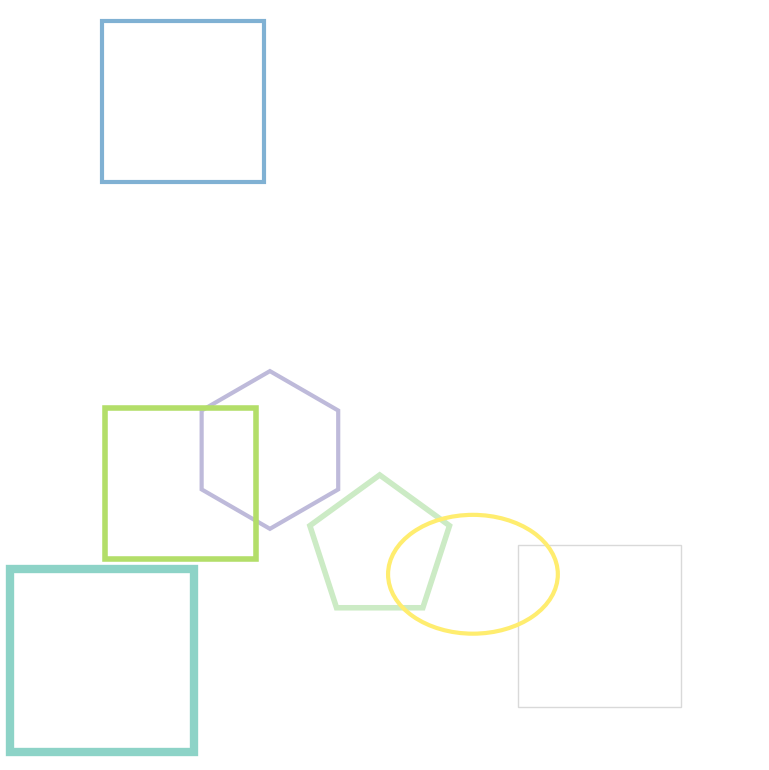[{"shape": "square", "thickness": 3, "radius": 0.6, "center": [0.133, 0.142]}, {"shape": "hexagon", "thickness": 1.5, "radius": 0.51, "center": [0.351, 0.416]}, {"shape": "square", "thickness": 1.5, "radius": 0.53, "center": [0.238, 0.868]}, {"shape": "square", "thickness": 2, "radius": 0.49, "center": [0.234, 0.372]}, {"shape": "square", "thickness": 0.5, "radius": 0.53, "center": [0.778, 0.187]}, {"shape": "pentagon", "thickness": 2, "radius": 0.48, "center": [0.493, 0.288]}, {"shape": "oval", "thickness": 1.5, "radius": 0.55, "center": [0.614, 0.254]}]